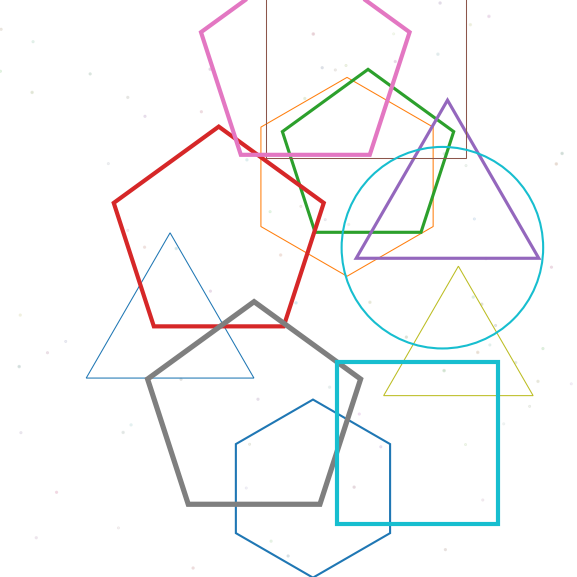[{"shape": "hexagon", "thickness": 1, "radius": 0.77, "center": [0.542, 0.153]}, {"shape": "triangle", "thickness": 0.5, "radius": 0.84, "center": [0.295, 0.428]}, {"shape": "hexagon", "thickness": 0.5, "radius": 0.86, "center": [0.601, 0.693]}, {"shape": "pentagon", "thickness": 1.5, "radius": 0.78, "center": [0.637, 0.723]}, {"shape": "pentagon", "thickness": 2, "radius": 0.96, "center": [0.379, 0.589]}, {"shape": "triangle", "thickness": 1.5, "radius": 0.91, "center": [0.775, 0.643]}, {"shape": "square", "thickness": 0.5, "radius": 0.87, "center": [0.634, 0.898]}, {"shape": "pentagon", "thickness": 2, "radius": 0.95, "center": [0.529, 0.885]}, {"shape": "pentagon", "thickness": 2.5, "radius": 0.97, "center": [0.44, 0.283]}, {"shape": "triangle", "thickness": 0.5, "radius": 0.75, "center": [0.794, 0.389]}, {"shape": "circle", "thickness": 1, "radius": 0.87, "center": [0.766, 0.57]}, {"shape": "square", "thickness": 2, "radius": 0.7, "center": [0.723, 0.232]}]